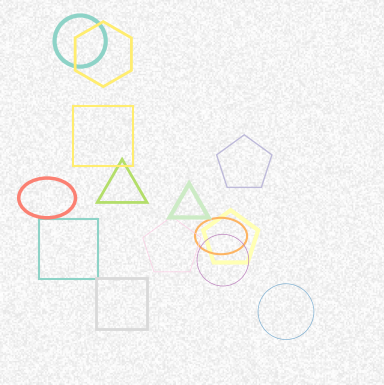[{"shape": "square", "thickness": 1.5, "radius": 0.38, "center": [0.177, 0.353]}, {"shape": "circle", "thickness": 3, "radius": 0.33, "center": [0.208, 0.893]}, {"shape": "pentagon", "thickness": 3, "radius": 0.38, "center": [0.599, 0.379]}, {"shape": "pentagon", "thickness": 1, "radius": 0.38, "center": [0.634, 0.574]}, {"shape": "oval", "thickness": 2.5, "radius": 0.37, "center": [0.122, 0.486]}, {"shape": "circle", "thickness": 0.5, "radius": 0.36, "center": [0.743, 0.191]}, {"shape": "oval", "thickness": 1.5, "radius": 0.34, "center": [0.574, 0.387]}, {"shape": "triangle", "thickness": 2, "radius": 0.37, "center": [0.317, 0.511]}, {"shape": "pentagon", "thickness": 0.5, "radius": 0.4, "center": [0.446, 0.358]}, {"shape": "square", "thickness": 2, "radius": 0.33, "center": [0.316, 0.213]}, {"shape": "circle", "thickness": 0.5, "radius": 0.34, "center": [0.579, 0.324]}, {"shape": "triangle", "thickness": 3, "radius": 0.29, "center": [0.491, 0.465]}, {"shape": "hexagon", "thickness": 2, "radius": 0.42, "center": [0.268, 0.859]}, {"shape": "square", "thickness": 1.5, "radius": 0.39, "center": [0.267, 0.646]}]